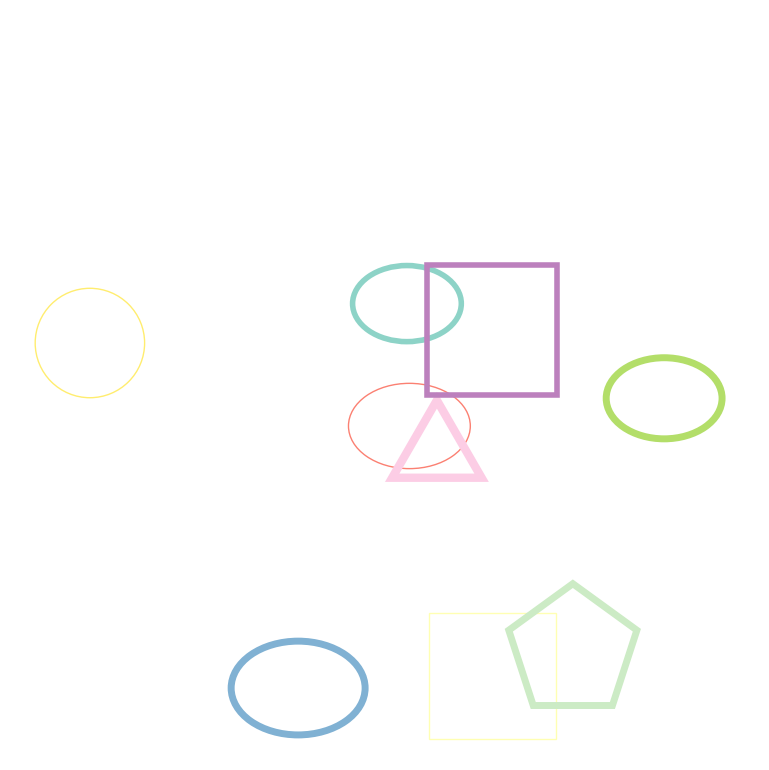[{"shape": "oval", "thickness": 2, "radius": 0.35, "center": [0.529, 0.606]}, {"shape": "square", "thickness": 0.5, "radius": 0.41, "center": [0.64, 0.122]}, {"shape": "oval", "thickness": 0.5, "radius": 0.4, "center": [0.532, 0.447]}, {"shape": "oval", "thickness": 2.5, "radius": 0.43, "center": [0.387, 0.106]}, {"shape": "oval", "thickness": 2.5, "radius": 0.38, "center": [0.863, 0.483]}, {"shape": "triangle", "thickness": 3, "radius": 0.34, "center": [0.567, 0.413]}, {"shape": "square", "thickness": 2, "radius": 0.42, "center": [0.639, 0.571]}, {"shape": "pentagon", "thickness": 2.5, "radius": 0.44, "center": [0.744, 0.154]}, {"shape": "circle", "thickness": 0.5, "radius": 0.36, "center": [0.117, 0.555]}]